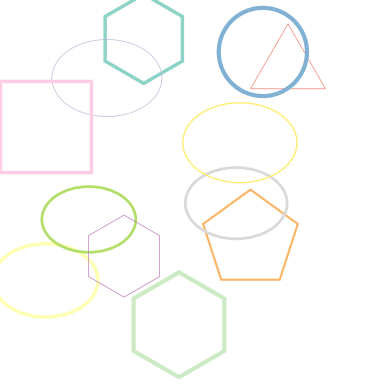[{"shape": "hexagon", "thickness": 2.5, "radius": 0.58, "center": [0.373, 0.899]}, {"shape": "oval", "thickness": 2.5, "radius": 0.68, "center": [0.118, 0.272]}, {"shape": "oval", "thickness": 0.5, "radius": 0.71, "center": [0.278, 0.797]}, {"shape": "triangle", "thickness": 0.5, "radius": 0.56, "center": [0.748, 0.826]}, {"shape": "circle", "thickness": 3, "radius": 0.57, "center": [0.683, 0.865]}, {"shape": "pentagon", "thickness": 1.5, "radius": 0.65, "center": [0.651, 0.378]}, {"shape": "oval", "thickness": 2, "radius": 0.61, "center": [0.231, 0.43]}, {"shape": "square", "thickness": 2.5, "radius": 0.59, "center": [0.119, 0.672]}, {"shape": "oval", "thickness": 2, "radius": 0.66, "center": [0.613, 0.472]}, {"shape": "hexagon", "thickness": 0.5, "radius": 0.53, "center": [0.322, 0.335]}, {"shape": "hexagon", "thickness": 3, "radius": 0.68, "center": [0.465, 0.156]}, {"shape": "oval", "thickness": 1, "radius": 0.74, "center": [0.623, 0.629]}]